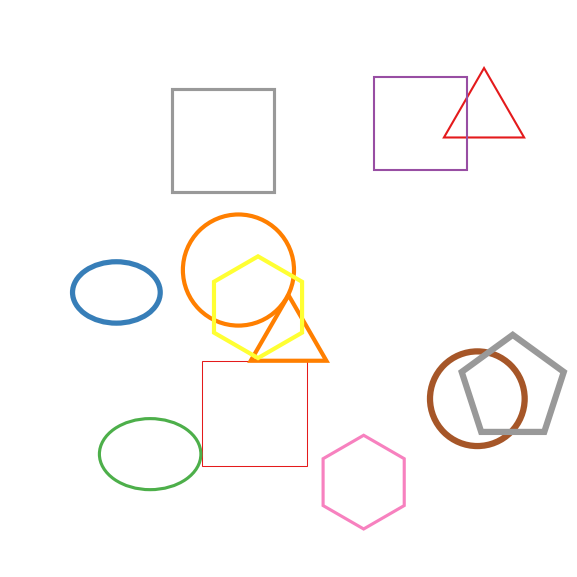[{"shape": "square", "thickness": 0.5, "radius": 0.45, "center": [0.441, 0.283]}, {"shape": "triangle", "thickness": 1, "radius": 0.4, "center": [0.838, 0.801]}, {"shape": "oval", "thickness": 2.5, "radius": 0.38, "center": [0.202, 0.493]}, {"shape": "oval", "thickness": 1.5, "radius": 0.44, "center": [0.26, 0.213]}, {"shape": "square", "thickness": 1, "radius": 0.4, "center": [0.728, 0.785]}, {"shape": "circle", "thickness": 2, "radius": 0.48, "center": [0.413, 0.532]}, {"shape": "triangle", "thickness": 2, "radius": 0.38, "center": [0.5, 0.412]}, {"shape": "hexagon", "thickness": 2, "radius": 0.44, "center": [0.447, 0.467]}, {"shape": "circle", "thickness": 3, "radius": 0.41, "center": [0.827, 0.309]}, {"shape": "hexagon", "thickness": 1.5, "radius": 0.41, "center": [0.63, 0.164]}, {"shape": "square", "thickness": 1.5, "radius": 0.45, "center": [0.386, 0.756]}, {"shape": "pentagon", "thickness": 3, "radius": 0.46, "center": [0.888, 0.326]}]